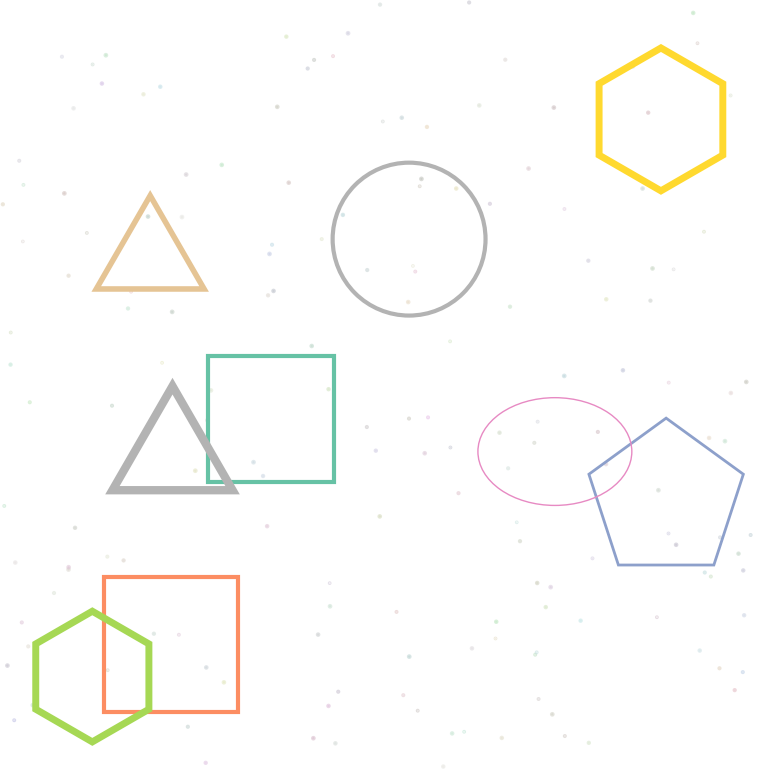[{"shape": "square", "thickness": 1.5, "radius": 0.41, "center": [0.352, 0.455]}, {"shape": "square", "thickness": 1.5, "radius": 0.44, "center": [0.222, 0.163]}, {"shape": "pentagon", "thickness": 1, "radius": 0.53, "center": [0.865, 0.352]}, {"shape": "oval", "thickness": 0.5, "radius": 0.5, "center": [0.721, 0.414]}, {"shape": "hexagon", "thickness": 2.5, "radius": 0.42, "center": [0.12, 0.121]}, {"shape": "hexagon", "thickness": 2.5, "radius": 0.46, "center": [0.858, 0.845]}, {"shape": "triangle", "thickness": 2, "radius": 0.4, "center": [0.195, 0.665]}, {"shape": "circle", "thickness": 1.5, "radius": 0.5, "center": [0.531, 0.689]}, {"shape": "triangle", "thickness": 3, "radius": 0.45, "center": [0.224, 0.408]}]